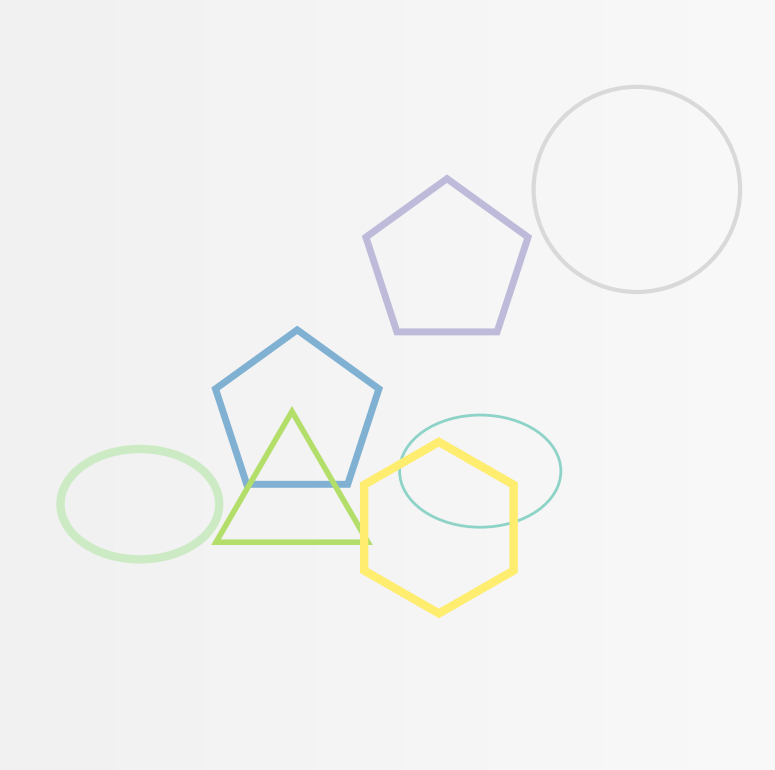[{"shape": "oval", "thickness": 1, "radius": 0.52, "center": [0.62, 0.388]}, {"shape": "pentagon", "thickness": 2.5, "radius": 0.55, "center": [0.577, 0.658]}, {"shape": "pentagon", "thickness": 2.5, "radius": 0.55, "center": [0.384, 0.461]}, {"shape": "triangle", "thickness": 2, "radius": 0.57, "center": [0.377, 0.352]}, {"shape": "circle", "thickness": 1.5, "radius": 0.67, "center": [0.822, 0.754]}, {"shape": "oval", "thickness": 3, "radius": 0.51, "center": [0.18, 0.345]}, {"shape": "hexagon", "thickness": 3, "radius": 0.56, "center": [0.566, 0.315]}]